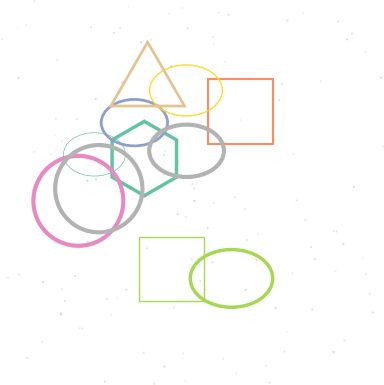[{"shape": "hexagon", "thickness": 2.5, "radius": 0.48, "center": [0.375, 0.588]}, {"shape": "oval", "thickness": 0.5, "radius": 0.4, "center": [0.245, 0.599]}, {"shape": "square", "thickness": 1.5, "radius": 0.43, "center": [0.625, 0.71]}, {"shape": "oval", "thickness": 2, "radius": 0.43, "center": [0.349, 0.681]}, {"shape": "circle", "thickness": 3, "radius": 0.58, "center": [0.204, 0.478]}, {"shape": "square", "thickness": 1, "radius": 0.42, "center": [0.446, 0.301]}, {"shape": "oval", "thickness": 2.5, "radius": 0.54, "center": [0.601, 0.277]}, {"shape": "oval", "thickness": 1, "radius": 0.47, "center": [0.483, 0.765]}, {"shape": "triangle", "thickness": 2, "radius": 0.55, "center": [0.383, 0.78]}, {"shape": "oval", "thickness": 3, "radius": 0.49, "center": [0.485, 0.608]}, {"shape": "circle", "thickness": 3, "radius": 0.57, "center": [0.257, 0.51]}]